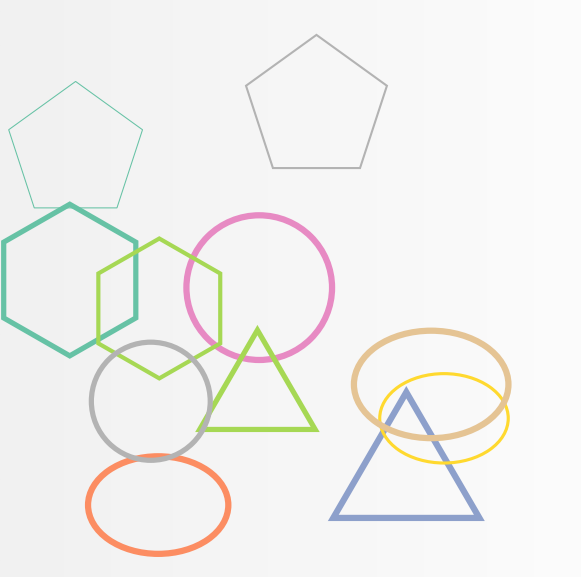[{"shape": "hexagon", "thickness": 2.5, "radius": 0.66, "center": [0.12, 0.514]}, {"shape": "pentagon", "thickness": 0.5, "radius": 0.61, "center": [0.13, 0.737]}, {"shape": "oval", "thickness": 3, "radius": 0.6, "center": [0.272, 0.125]}, {"shape": "triangle", "thickness": 3, "radius": 0.73, "center": [0.699, 0.175]}, {"shape": "circle", "thickness": 3, "radius": 0.63, "center": [0.446, 0.501]}, {"shape": "triangle", "thickness": 2.5, "radius": 0.57, "center": [0.443, 0.313]}, {"shape": "hexagon", "thickness": 2, "radius": 0.61, "center": [0.274, 0.465]}, {"shape": "oval", "thickness": 1.5, "radius": 0.55, "center": [0.764, 0.275]}, {"shape": "oval", "thickness": 3, "radius": 0.66, "center": [0.742, 0.333]}, {"shape": "circle", "thickness": 2.5, "radius": 0.51, "center": [0.259, 0.304]}, {"shape": "pentagon", "thickness": 1, "radius": 0.64, "center": [0.544, 0.811]}]